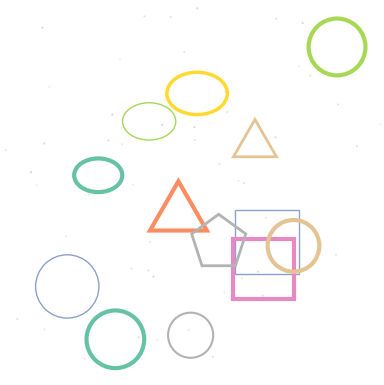[{"shape": "oval", "thickness": 3, "radius": 0.31, "center": [0.255, 0.545]}, {"shape": "circle", "thickness": 3, "radius": 0.37, "center": [0.3, 0.119]}, {"shape": "triangle", "thickness": 3, "radius": 0.43, "center": [0.463, 0.444]}, {"shape": "square", "thickness": 1, "radius": 0.42, "center": [0.694, 0.372]}, {"shape": "circle", "thickness": 1, "radius": 0.41, "center": [0.175, 0.256]}, {"shape": "square", "thickness": 3, "radius": 0.39, "center": [0.685, 0.302]}, {"shape": "oval", "thickness": 1, "radius": 0.35, "center": [0.387, 0.685]}, {"shape": "circle", "thickness": 3, "radius": 0.37, "center": [0.875, 0.878]}, {"shape": "oval", "thickness": 2.5, "radius": 0.39, "center": [0.512, 0.757]}, {"shape": "triangle", "thickness": 2, "radius": 0.32, "center": [0.662, 0.625]}, {"shape": "circle", "thickness": 3, "radius": 0.34, "center": [0.762, 0.361]}, {"shape": "circle", "thickness": 1.5, "radius": 0.29, "center": [0.495, 0.129]}, {"shape": "pentagon", "thickness": 2, "radius": 0.37, "center": [0.568, 0.37]}]